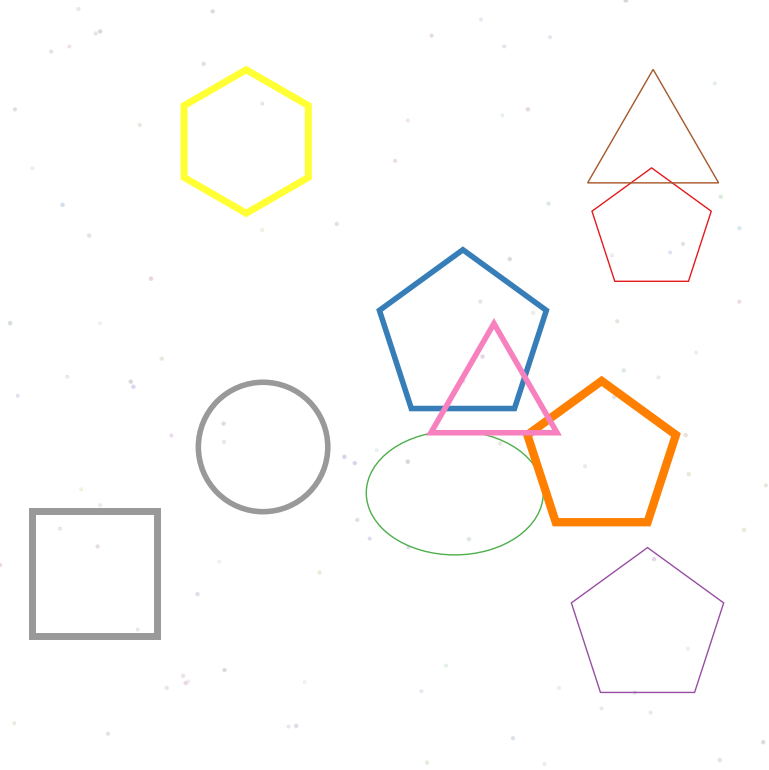[{"shape": "pentagon", "thickness": 0.5, "radius": 0.41, "center": [0.846, 0.701]}, {"shape": "pentagon", "thickness": 2, "radius": 0.57, "center": [0.601, 0.562]}, {"shape": "oval", "thickness": 0.5, "radius": 0.57, "center": [0.591, 0.36]}, {"shape": "pentagon", "thickness": 0.5, "radius": 0.52, "center": [0.841, 0.185]}, {"shape": "pentagon", "thickness": 3, "radius": 0.51, "center": [0.781, 0.404]}, {"shape": "hexagon", "thickness": 2.5, "radius": 0.47, "center": [0.32, 0.816]}, {"shape": "triangle", "thickness": 0.5, "radius": 0.49, "center": [0.848, 0.812]}, {"shape": "triangle", "thickness": 2, "radius": 0.47, "center": [0.641, 0.485]}, {"shape": "square", "thickness": 2.5, "radius": 0.41, "center": [0.122, 0.255]}, {"shape": "circle", "thickness": 2, "radius": 0.42, "center": [0.342, 0.42]}]